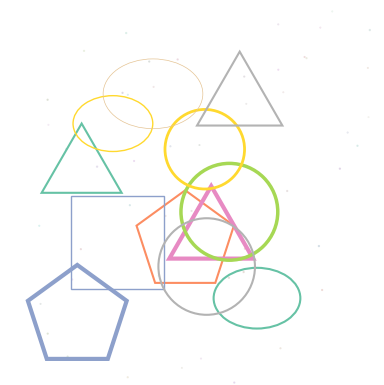[{"shape": "triangle", "thickness": 1.5, "radius": 0.6, "center": [0.212, 0.559]}, {"shape": "oval", "thickness": 1.5, "radius": 0.56, "center": [0.667, 0.226]}, {"shape": "pentagon", "thickness": 1.5, "radius": 0.66, "center": [0.481, 0.373]}, {"shape": "square", "thickness": 1, "radius": 0.6, "center": [0.306, 0.371]}, {"shape": "pentagon", "thickness": 3, "radius": 0.67, "center": [0.201, 0.177]}, {"shape": "triangle", "thickness": 3, "radius": 0.63, "center": [0.549, 0.391]}, {"shape": "circle", "thickness": 2.5, "radius": 0.63, "center": [0.596, 0.45]}, {"shape": "circle", "thickness": 2, "radius": 0.52, "center": [0.532, 0.612]}, {"shape": "oval", "thickness": 1, "radius": 0.52, "center": [0.293, 0.679]}, {"shape": "oval", "thickness": 0.5, "radius": 0.65, "center": [0.397, 0.756]}, {"shape": "circle", "thickness": 1.5, "radius": 0.63, "center": [0.537, 0.308]}, {"shape": "triangle", "thickness": 1.5, "radius": 0.64, "center": [0.623, 0.738]}]